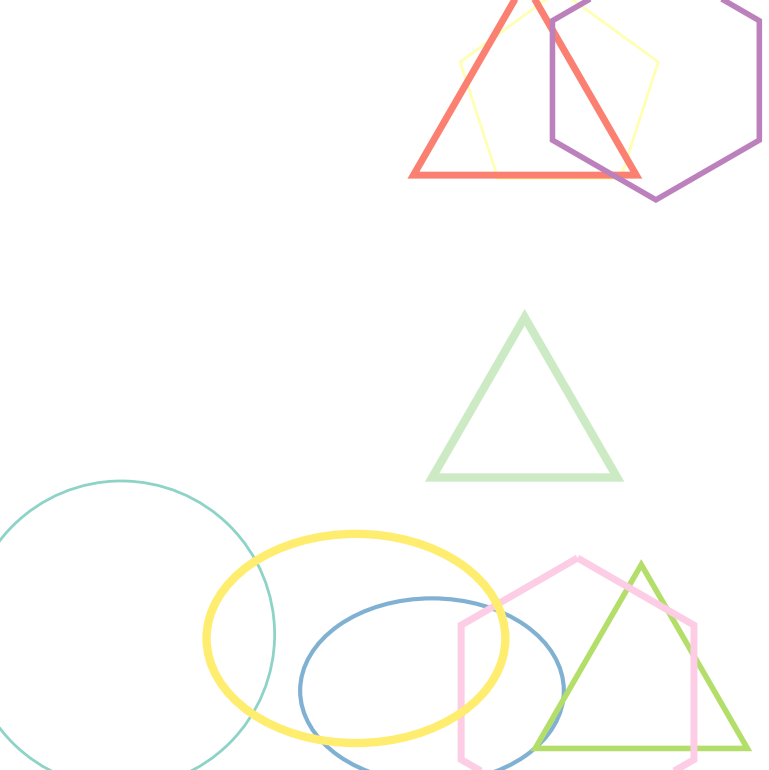[{"shape": "circle", "thickness": 1, "radius": 1.0, "center": [0.157, 0.176]}, {"shape": "pentagon", "thickness": 1, "radius": 0.68, "center": [0.726, 0.878]}, {"shape": "triangle", "thickness": 2.5, "radius": 0.84, "center": [0.682, 0.856]}, {"shape": "oval", "thickness": 1.5, "radius": 0.86, "center": [0.561, 0.103]}, {"shape": "triangle", "thickness": 2, "radius": 0.8, "center": [0.833, 0.108]}, {"shape": "hexagon", "thickness": 2.5, "radius": 0.87, "center": [0.75, 0.101]}, {"shape": "hexagon", "thickness": 2, "radius": 0.78, "center": [0.852, 0.896]}, {"shape": "triangle", "thickness": 3, "radius": 0.69, "center": [0.681, 0.449]}, {"shape": "oval", "thickness": 3, "radius": 0.97, "center": [0.462, 0.171]}]